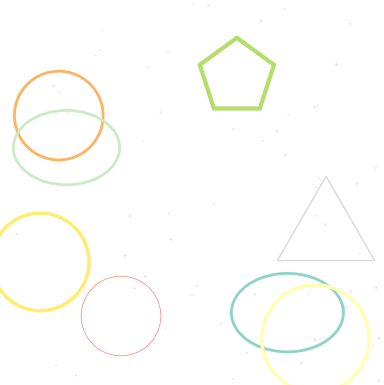[{"shape": "oval", "thickness": 2, "radius": 0.73, "center": [0.746, 0.188]}, {"shape": "circle", "thickness": 2.5, "radius": 0.7, "center": [0.819, 0.12]}, {"shape": "circle", "thickness": 0.5, "radius": 0.52, "center": [0.314, 0.179]}, {"shape": "circle", "thickness": 2, "radius": 0.58, "center": [0.153, 0.7]}, {"shape": "pentagon", "thickness": 3, "radius": 0.51, "center": [0.615, 0.8]}, {"shape": "triangle", "thickness": 1, "radius": 0.73, "center": [0.847, 0.396]}, {"shape": "oval", "thickness": 2, "radius": 0.69, "center": [0.173, 0.617]}, {"shape": "circle", "thickness": 2.5, "radius": 0.63, "center": [0.104, 0.32]}]